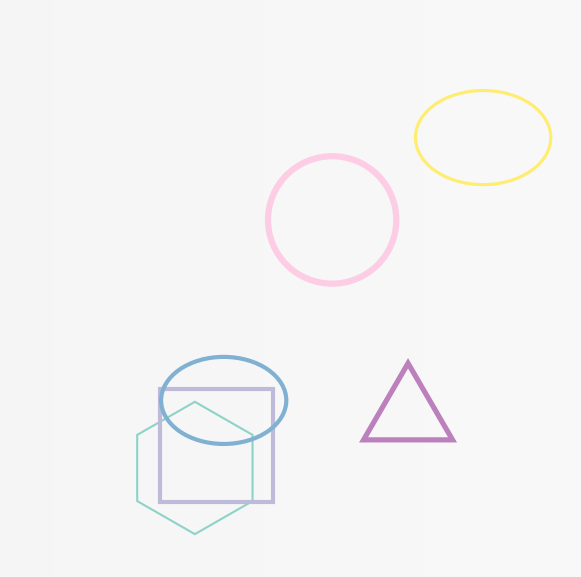[{"shape": "hexagon", "thickness": 1, "radius": 0.57, "center": [0.335, 0.189]}, {"shape": "square", "thickness": 2, "radius": 0.49, "center": [0.372, 0.228]}, {"shape": "oval", "thickness": 2, "radius": 0.54, "center": [0.385, 0.306]}, {"shape": "circle", "thickness": 3, "radius": 0.55, "center": [0.571, 0.618]}, {"shape": "triangle", "thickness": 2.5, "radius": 0.44, "center": [0.702, 0.282]}, {"shape": "oval", "thickness": 1.5, "radius": 0.58, "center": [0.831, 0.761]}]